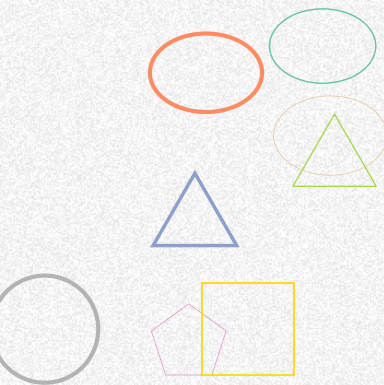[{"shape": "oval", "thickness": 1, "radius": 0.69, "center": [0.838, 0.88]}, {"shape": "oval", "thickness": 3, "radius": 0.73, "center": [0.535, 0.811]}, {"shape": "triangle", "thickness": 2.5, "radius": 0.63, "center": [0.506, 0.425]}, {"shape": "pentagon", "thickness": 0.5, "radius": 0.51, "center": [0.49, 0.109]}, {"shape": "triangle", "thickness": 1, "radius": 0.63, "center": [0.869, 0.579]}, {"shape": "square", "thickness": 1.5, "radius": 0.6, "center": [0.644, 0.146]}, {"shape": "oval", "thickness": 0.5, "radius": 0.74, "center": [0.858, 0.648]}, {"shape": "circle", "thickness": 3, "radius": 0.7, "center": [0.116, 0.145]}]